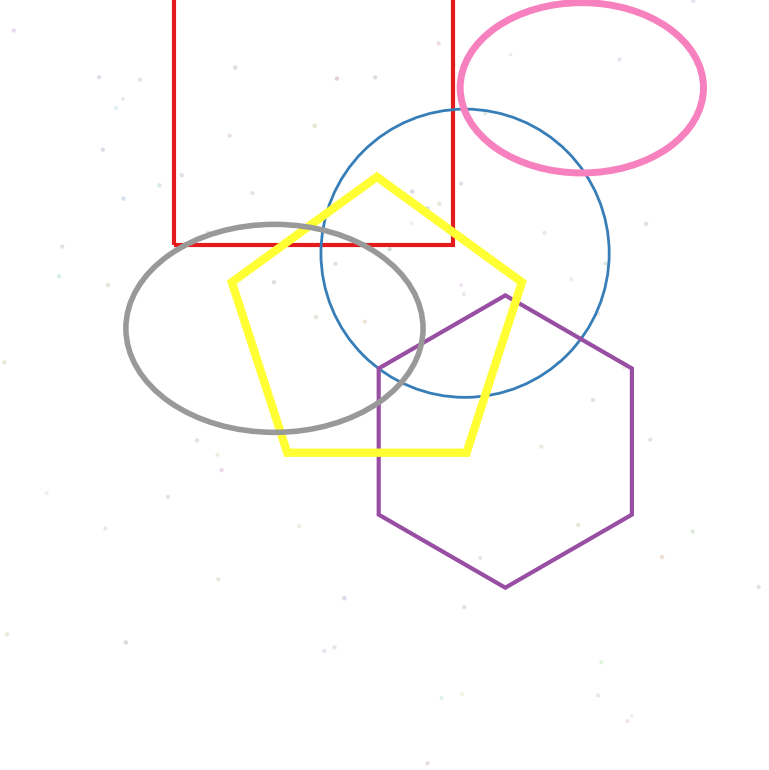[{"shape": "square", "thickness": 1.5, "radius": 0.9, "center": [0.407, 0.863]}, {"shape": "circle", "thickness": 1, "radius": 0.94, "center": [0.604, 0.671]}, {"shape": "hexagon", "thickness": 1.5, "radius": 0.95, "center": [0.656, 0.427]}, {"shape": "pentagon", "thickness": 3, "radius": 0.99, "center": [0.489, 0.572]}, {"shape": "oval", "thickness": 2.5, "radius": 0.79, "center": [0.756, 0.886]}, {"shape": "oval", "thickness": 2, "radius": 0.96, "center": [0.356, 0.574]}]